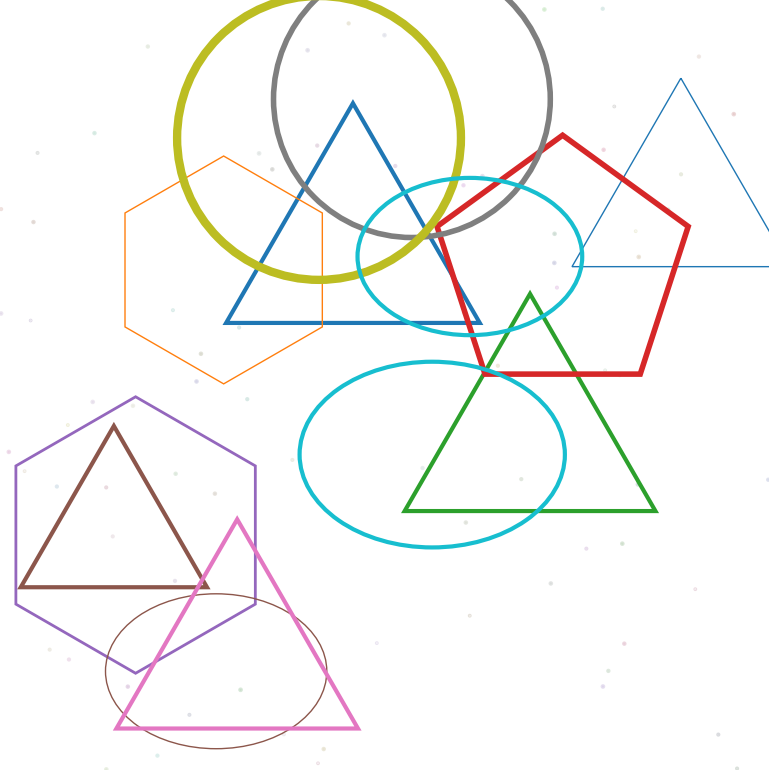[{"shape": "triangle", "thickness": 0.5, "radius": 0.82, "center": [0.884, 0.735]}, {"shape": "triangle", "thickness": 1.5, "radius": 0.95, "center": [0.458, 0.676]}, {"shape": "hexagon", "thickness": 0.5, "radius": 0.74, "center": [0.29, 0.649]}, {"shape": "triangle", "thickness": 1.5, "radius": 0.94, "center": [0.688, 0.43]}, {"shape": "pentagon", "thickness": 2, "radius": 0.86, "center": [0.731, 0.653]}, {"shape": "hexagon", "thickness": 1, "radius": 0.9, "center": [0.176, 0.305]}, {"shape": "oval", "thickness": 0.5, "radius": 0.72, "center": [0.281, 0.128]}, {"shape": "triangle", "thickness": 1.5, "radius": 0.7, "center": [0.148, 0.307]}, {"shape": "triangle", "thickness": 1.5, "radius": 0.91, "center": [0.308, 0.144]}, {"shape": "circle", "thickness": 2, "radius": 0.9, "center": [0.535, 0.871]}, {"shape": "circle", "thickness": 3, "radius": 0.92, "center": [0.414, 0.821]}, {"shape": "oval", "thickness": 1.5, "radius": 0.86, "center": [0.561, 0.41]}, {"shape": "oval", "thickness": 1.5, "radius": 0.73, "center": [0.61, 0.667]}]